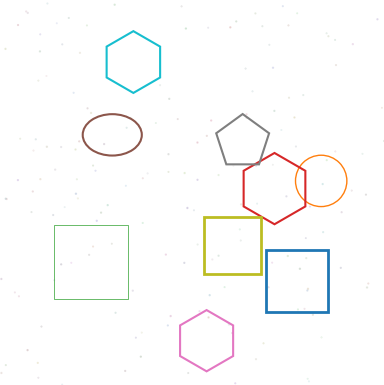[{"shape": "square", "thickness": 2, "radius": 0.4, "center": [0.772, 0.27]}, {"shape": "circle", "thickness": 1, "radius": 0.33, "center": [0.834, 0.53]}, {"shape": "square", "thickness": 0.5, "radius": 0.48, "center": [0.236, 0.319]}, {"shape": "hexagon", "thickness": 1.5, "radius": 0.46, "center": [0.713, 0.51]}, {"shape": "oval", "thickness": 1.5, "radius": 0.38, "center": [0.292, 0.65]}, {"shape": "hexagon", "thickness": 1.5, "radius": 0.4, "center": [0.537, 0.115]}, {"shape": "pentagon", "thickness": 1.5, "radius": 0.36, "center": [0.63, 0.632]}, {"shape": "square", "thickness": 2, "radius": 0.37, "center": [0.605, 0.362]}, {"shape": "hexagon", "thickness": 1.5, "radius": 0.4, "center": [0.346, 0.839]}]